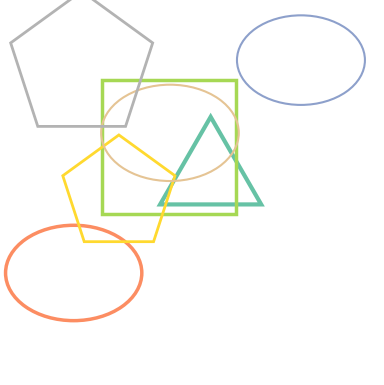[{"shape": "triangle", "thickness": 3, "radius": 0.76, "center": [0.547, 0.545]}, {"shape": "oval", "thickness": 2.5, "radius": 0.88, "center": [0.191, 0.291]}, {"shape": "oval", "thickness": 1.5, "radius": 0.83, "center": [0.782, 0.844]}, {"shape": "square", "thickness": 2.5, "radius": 0.87, "center": [0.439, 0.618]}, {"shape": "pentagon", "thickness": 2, "radius": 0.77, "center": [0.309, 0.496]}, {"shape": "oval", "thickness": 1.5, "radius": 0.89, "center": [0.442, 0.655]}, {"shape": "pentagon", "thickness": 2, "radius": 0.97, "center": [0.212, 0.829]}]